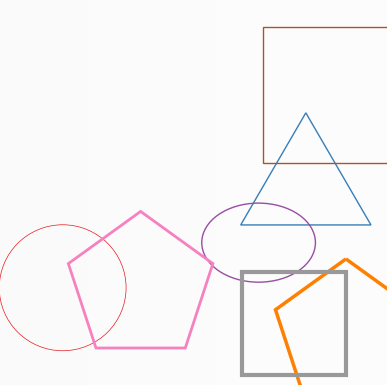[{"shape": "circle", "thickness": 0.5, "radius": 0.82, "center": [0.162, 0.253]}, {"shape": "triangle", "thickness": 1, "radius": 0.97, "center": [0.789, 0.513]}, {"shape": "oval", "thickness": 1, "radius": 0.73, "center": [0.667, 0.37]}, {"shape": "pentagon", "thickness": 2.5, "radius": 0.96, "center": [0.893, 0.136]}, {"shape": "square", "thickness": 1, "radius": 0.88, "center": [0.854, 0.754]}, {"shape": "pentagon", "thickness": 2, "radius": 0.98, "center": [0.363, 0.255]}, {"shape": "square", "thickness": 3, "radius": 0.67, "center": [0.76, 0.16]}]